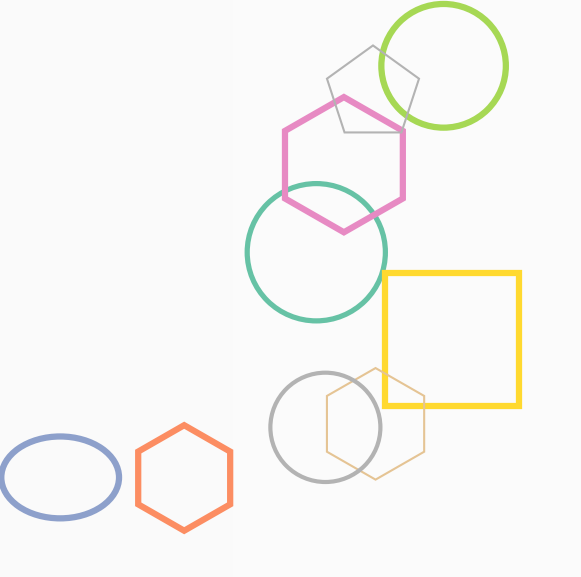[{"shape": "circle", "thickness": 2.5, "radius": 0.59, "center": [0.544, 0.562]}, {"shape": "hexagon", "thickness": 3, "radius": 0.46, "center": [0.317, 0.172]}, {"shape": "oval", "thickness": 3, "radius": 0.51, "center": [0.104, 0.172]}, {"shape": "hexagon", "thickness": 3, "radius": 0.59, "center": [0.592, 0.714]}, {"shape": "circle", "thickness": 3, "radius": 0.54, "center": [0.763, 0.885]}, {"shape": "square", "thickness": 3, "radius": 0.58, "center": [0.777, 0.411]}, {"shape": "hexagon", "thickness": 1, "radius": 0.48, "center": [0.646, 0.265]}, {"shape": "circle", "thickness": 2, "radius": 0.47, "center": [0.56, 0.259]}, {"shape": "pentagon", "thickness": 1, "radius": 0.42, "center": [0.642, 0.837]}]